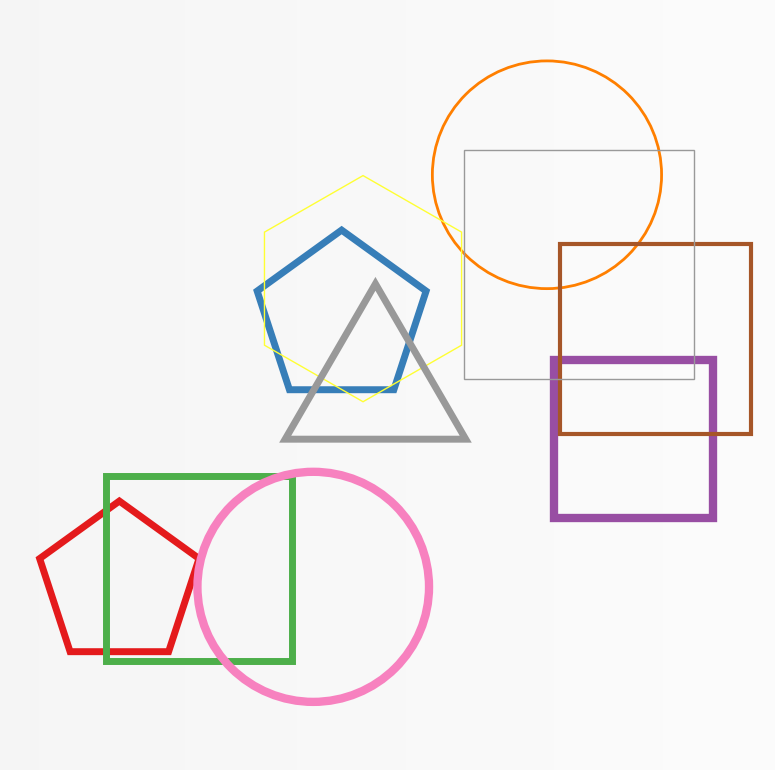[{"shape": "pentagon", "thickness": 2.5, "radius": 0.54, "center": [0.154, 0.241]}, {"shape": "pentagon", "thickness": 2.5, "radius": 0.57, "center": [0.441, 0.587]}, {"shape": "square", "thickness": 2.5, "radius": 0.6, "center": [0.256, 0.262]}, {"shape": "square", "thickness": 3, "radius": 0.51, "center": [0.817, 0.43]}, {"shape": "circle", "thickness": 1, "radius": 0.74, "center": [0.706, 0.773]}, {"shape": "hexagon", "thickness": 0.5, "radius": 0.73, "center": [0.468, 0.625]}, {"shape": "square", "thickness": 1.5, "radius": 0.62, "center": [0.845, 0.56]}, {"shape": "circle", "thickness": 3, "radius": 0.75, "center": [0.404, 0.238]}, {"shape": "square", "thickness": 0.5, "radius": 0.74, "center": [0.747, 0.657]}, {"shape": "triangle", "thickness": 2.5, "radius": 0.67, "center": [0.484, 0.497]}]